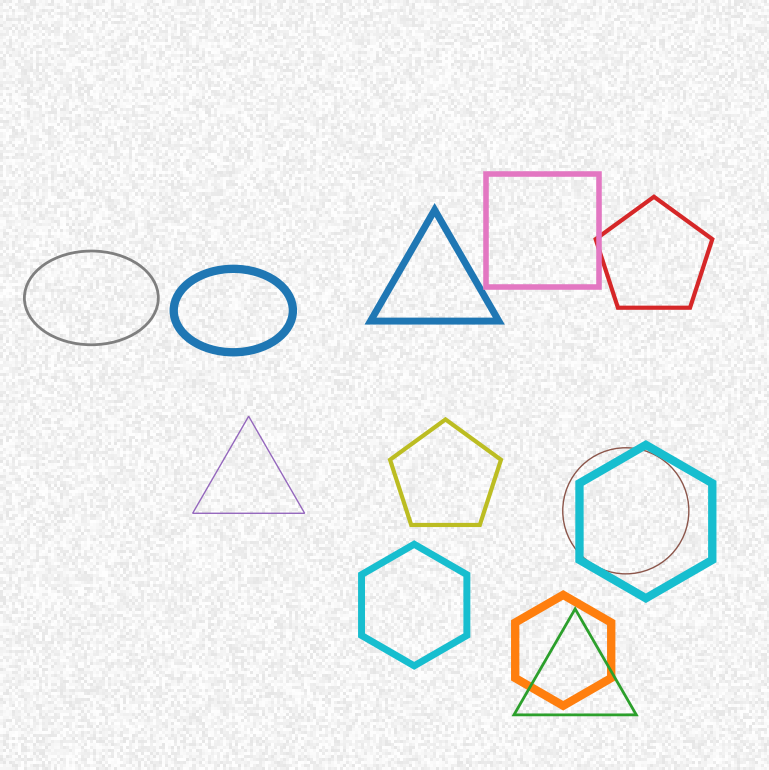[{"shape": "triangle", "thickness": 2.5, "radius": 0.48, "center": [0.564, 0.631]}, {"shape": "oval", "thickness": 3, "radius": 0.39, "center": [0.303, 0.597]}, {"shape": "hexagon", "thickness": 3, "radius": 0.36, "center": [0.731, 0.155]}, {"shape": "triangle", "thickness": 1, "radius": 0.46, "center": [0.747, 0.117]}, {"shape": "pentagon", "thickness": 1.5, "radius": 0.4, "center": [0.849, 0.665]}, {"shape": "triangle", "thickness": 0.5, "radius": 0.42, "center": [0.323, 0.375]}, {"shape": "circle", "thickness": 0.5, "radius": 0.41, "center": [0.813, 0.337]}, {"shape": "square", "thickness": 2, "radius": 0.37, "center": [0.704, 0.701]}, {"shape": "oval", "thickness": 1, "radius": 0.43, "center": [0.119, 0.613]}, {"shape": "pentagon", "thickness": 1.5, "radius": 0.38, "center": [0.579, 0.38]}, {"shape": "hexagon", "thickness": 2.5, "radius": 0.39, "center": [0.538, 0.214]}, {"shape": "hexagon", "thickness": 3, "radius": 0.5, "center": [0.839, 0.323]}]